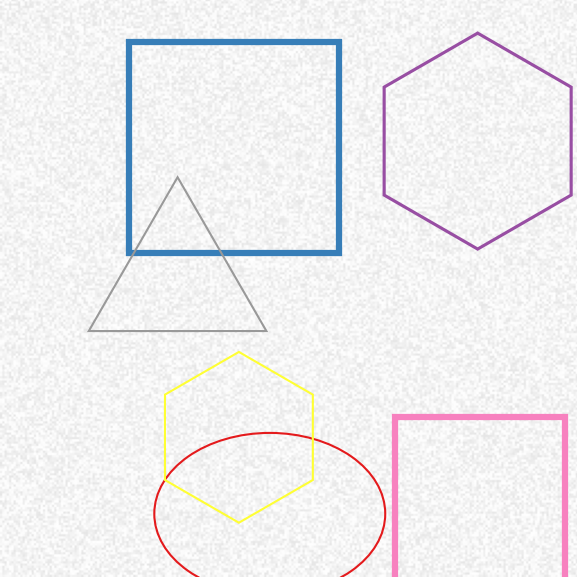[{"shape": "oval", "thickness": 1, "radius": 1.0, "center": [0.467, 0.11]}, {"shape": "square", "thickness": 3, "radius": 0.91, "center": [0.405, 0.744]}, {"shape": "hexagon", "thickness": 1.5, "radius": 0.93, "center": [0.827, 0.755]}, {"shape": "hexagon", "thickness": 1, "radius": 0.74, "center": [0.414, 0.242]}, {"shape": "square", "thickness": 3, "radius": 0.74, "center": [0.832, 0.13]}, {"shape": "triangle", "thickness": 1, "radius": 0.89, "center": [0.308, 0.515]}]